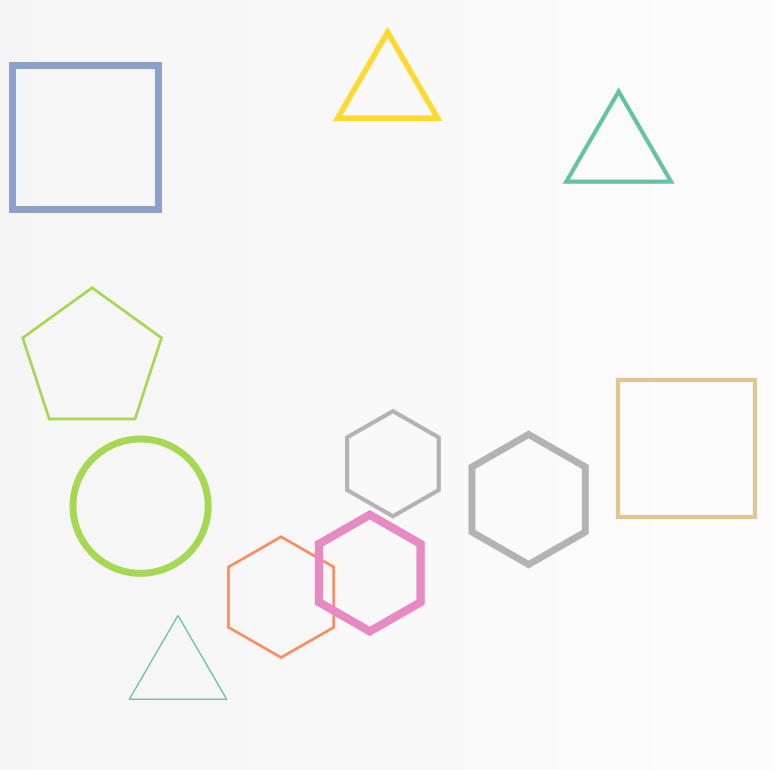[{"shape": "triangle", "thickness": 1.5, "radius": 0.39, "center": [0.798, 0.803]}, {"shape": "triangle", "thickness": 0.5, "radius": 0.36, "center": [0.23, 0.128]}, {"shape": "hexagon", "thickness": 1, "radius": 0.39, "center": [0.363, 0.224]}, {"shape": "square", "thickness": 2.5, "radius": 0.47, "center": [0.11, 0.822]}, {"shape": "hexagon", "thickness": 3, "radius": 0.38, "center": [0.477, 0.256]}, {"shape": "pentagon", "thickness": 1, "radius": 0.47, "center": [0.119, 0.532]}, {"shape": "circle", "thickness": 2.5, "radius": 0.44, "center": [0.181, 0.343]}, {"shape": "triangle", "thickness": 2, "radius": 0.37, "center": [0.5, 0.884]}, {"shape": "square", "thickness": 1.5, "radius": 0.44, "center": [0.886, 0.418]}, {"shape": "hexagon", "thickness": 2.5, "radius": 0.42, "center": [0.682, 0.351]}, {"shape": "hexagon", "thickness": 1.5, "radius": 0.34, "center": [0.507, 0.398]}]